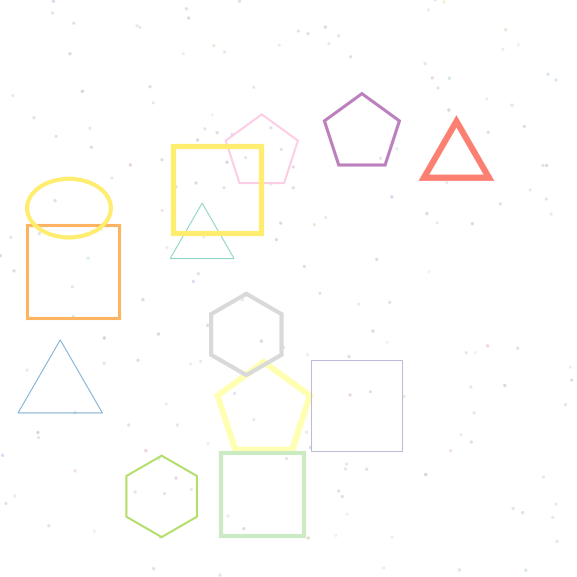[{"shape": "triangle", "thickness": 0.5, "radius": 0.32, "center": [0.35, 0.583]}, {"shape": "pentagon", "thickness": 3, "radius": 0.42, "center": [0.457, 0.288]}, {"shape": "square", "thickness": 0.5, "radius": 0.39, "center": [0.618, 0.297]}, {"shape": "triangle", "thickness": 3, "radius": 0.33, "center": [0.79, 0.724]}, {"shape": "triangle", "thickness": 0.5, "radius": 0.42, "center": [0.104, 0.326]}, {"shape": "square", "thickness": 1.5, "radius": 0.4, "center": [0.126, 0.529]}, {"shape": "hexagon", "thickness": 1, "radius": 0.35, "center": [0.28, 0.14]}, {"shape": "pentagon", "thickness": 1, "radius": 0.33, "center": [0.453, 0.735]}, {"shape": "hexagon", "thickness": 2, "radius": 0.35, "center": [0.427, 0.42]}, {"shape": "pentagon", "thickness": 1.5, "radius": 0.34, "center": [0.627, 0.769]}, {"shape": "square", "thickness": 2, "radius": 0.36, "center": [0.454, 0.143]}, {"shape": "square", "thickness": 2.5, "radius": 0.38, "center": [0.376, 0.671]}, {"shape": "oval", "thickness": 2, "radius": 0.36, "center": [0.119, 0.639]}]